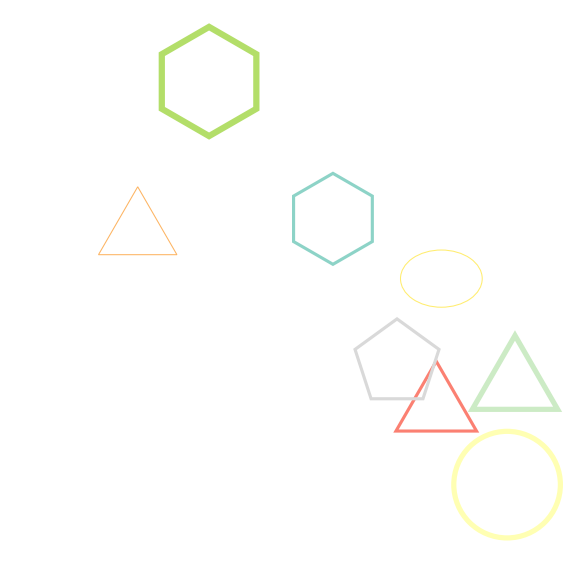[{"shape": "hexagon", "thickness": 1.5, "radius": 0.39, "center": [0.577, 0.62]}, {"shape": "circle", "thickness": 2.5, "radius": 0.46, "center": [0.878, 0.16]}, {"shape": "triangle", "thickness": 1.5, "radius": 0.4, "center": [0.755, 0.293]}, {"shape": "triangle", "thickness": 0.5, "radius": 0.39, "center": [0.238, 0.597]}, {"shape": "hexagon", "thickness": 3, "radius": 0.47, "center": [0.362, 0.858]}, {"shape": "pentagon", "thickness": 1.5, "radius": 0.38, "center": [0.687, 0.37]}, {"shape": "triangle", "thickness": 2.5, "radius": 0.43, "center": [0.892, 0.333]}, {"shape": "oval", "thickness": 0.5, "radius": 0.35, "center": [0.764, 0.517]}]